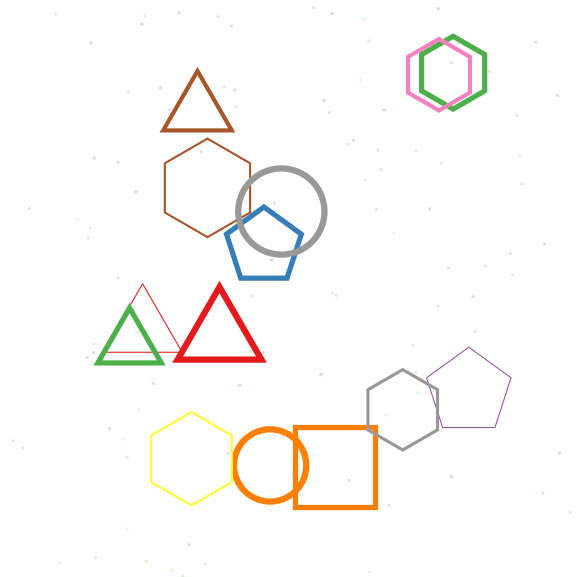[{"shape": "triangle", "thickness": 3, "radius": 0.42, "center": [0.38, 0.418]}, {"shape": "triangle", "thickness": 0.5, "radius": 0.4, "center": [0.247, 0.429]}, {"shape": "pentagon", "thickness": 2.5, "radius": 0.34, "center": [0.457, 0.573]}, {"shape": "hexagon", "thickness": 2.5, "radius": 0.32, "center": [0.785, 0.873]}, {"shape": "triangle", "thickness": 2.5, "radius": 0.32, "center": [0.224, 0.402]}, {"shape": "pentagon", "thickness": 0.5, "radius": 0.38, "center": [0.812, 0.321]}, {"shape": "square", "thickness": 2.5, "radius": 0.35, "center": [0.58, 0.19]}, {"shape": "circle", "thickness": 3, "radius": 0.31, "center": [0.468, 0.193]}, {"shape": "hexagon", "thickness": 1, "radius": 0.4, "center": [0.332, 0.205]}, {"shape": "hexagon", "thickness": 1, "radius": 0.43, "center": [0.359, 0.674]}, {"shape": "triangle", "thickness": 2, "radius": 0.34, "center": [0.342, 0.808]}, {"shape": "hexagon", "thickness": 2, "radius": 0.31, "center": [0.76, 0.87]}, {"shape": "circle", "thickness": 3, "radius": 0.37, "center": [0.487, 0.633]}, {"shape": "hexagon", "thickness": 1.5, "radius": 0.35, "center": [0.697, 0.29]}]